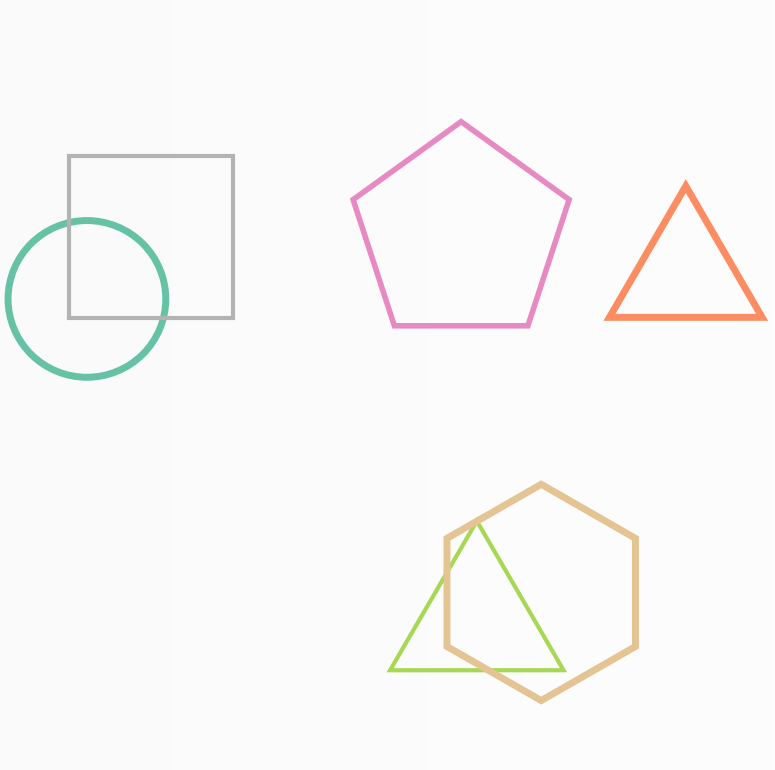[{"shape": "circle", "thickness": 2.5, "radius": 0.51, "center": [0.112, 0.612]}, {"shape": "triangle", "thickness": 2.5, "radius": 0.57, "center": [0.885, 0.645]}, {"shape": "pentagon", "thickness": 2, "radius": 0.73, "center": [0.595, 0.695]}, {"shape": "triangle", "thickness": 1.5, "radius": 0.65, "center": [0.615, 0.194]}, {"shape": "hexagon", "thickness": 2.5, "radius": 0.7, "center": [0.698, 0.231]}, {"shape": "square", "thickness": 1.5, "radius": 0.53, "center": [0.194, 0.692]}]